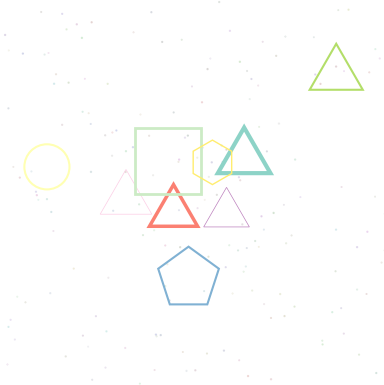[{"shape": "triangle", "thickness": 3, "radius": 0.39, "center": [0.634, 0.59]}, {"shape": "circle", "thickness": 1.5, "radius": 0.29, "center": [0.122, 0.567]}, {"shape": "triangle", "thickness": 2.5, "radius": 0.36, "center": [0.451, 0.448]}, {"shape": "pentagon", "thickness": 1.5, "radius": 0.41, "center": [0.49, 0.276]}, {"shape": "triangle", "thickness": 1.5, "radius": 0.4, "center": [0.873, 0.807]}, {"shape": "triangle", "thickness": 0.5, "radius": 0.39, "center": [0.327, 0.482]}, {"shape": "triangle", "thickness": 0.5, "radius": 0.34, "center": [0.588, 0.445]}, {"shape": "square", "thickness": 2, "radius": 0.43, "center": [0.437, 0.582]}, {"shape": "hexagon", "thickness": 1, "radius": 0.29, "center": [0.552, 0.578]}]